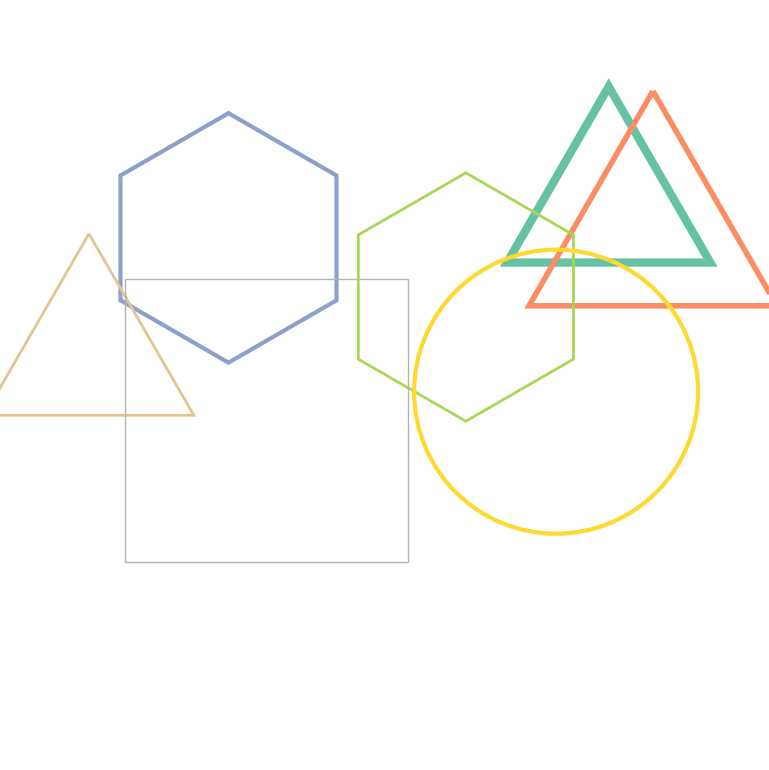[{"shape": "triangle", "thickness": 3, "radius": 0.76, "center": [0.791, 0.735]}, {"shape": "triangle", "thickness": 2, "radius": 0.93, "center": [0.848, 0.696]}, {"shape": "hexagon", "thickness": 1.5, "radius": 0.81, "center": [0.297, 0.691]}, {"shape": "hexagon", "thickness": 1, "radius": 0.81, "center": [0.605, 0.614]}, {"shape": "circle", "thickness": 1.5, "radius": 0.92, "center": [0.722, 0.491]}, {"shape": "triangle", "thickness": 1, "radius": 0.79, "center": [0.116, 0.539]}, {"shape": "square", "thickness": 0.5, "radius": 0.92, "center": [0.346, 0.454]}]